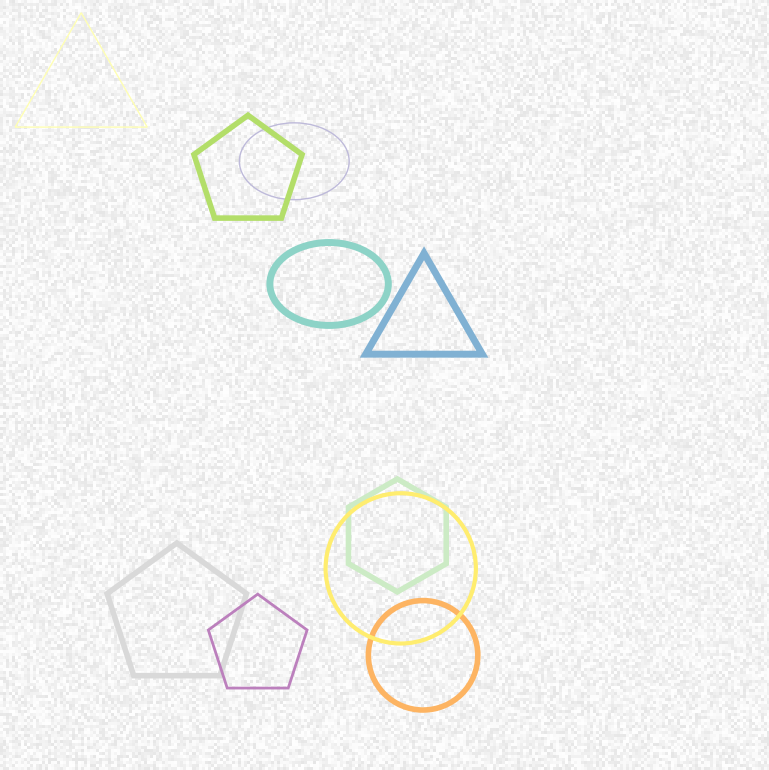[{"shape": "oval", "thickness": 2.5, "radius": 0.38, "center": [0.427, 0.631]}, {"shape": "triangle", "thickness": 0.5, "radius": 0.5, "center": [0.105, 0.884]}, {"shape": "oval", "thickness": 0.5, "radius": 0.36, "center": [0.382, 0.791]}, {"shape": "triangle", "thickness": 2.5, "radius": 0.44, "center": [0.551, 0.584]}, {"shape": "circle", "thickness": 2, "radius": 0.36, "center": [0.549, 0.149]}, {"shape": "pentagon", "thickness": 2, "radius": 0.37, "center": [0.322, 0.776]}, {"shape": "pentagon", "thickness": 2, "radius": 0.48, "center": [0.23, 0.2]}, {"shape": "pentagon", "thickness": 1, "radius": 0.34, "center": [0.335, 0.161]}, {"shape": "hexagon", "thickness": 2, "radius": 0.37, "center": [0.516, 0.305]}, {"shape": "circle", "thickness": 1.5, "radius": 0.49, "center": [0.52, 0.262]}]